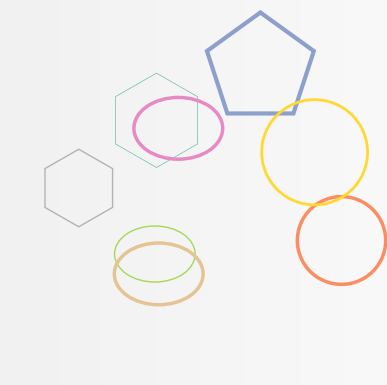[{"shape": "hexagon", "thickness": 0.5, "radius": 0.61, "center": [0.404, 0.687]}, {"shape": "circle", "thickness": 2.5, "radius": 0.57, "center": [0.881, 0.375]}, {"shape": "pentagon", "thickness": 3, "radius": 0.72, "center": [0.672, 0.823]}, {"shape": "oval", "thickness": 2.5, "radius": 0.57, "center": [0.46, 0.667]}, {"shape": "oval", "thickness": 1, "radius": 0.52, "center": [0.4, 0.34]}, {"shape": "circle", "thickness": 2, "radius": 0.68, "center": [0.812, 0.605]}, {"shape": "oval", "thickness": 2.5, "radius": 0.57, "center": [0.41, 0.289]}, {"shape": "hexagon", "thickness": 1, "radius": 0.5, "center": [0.203, 0.512]}]